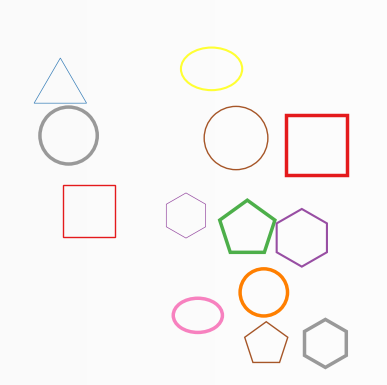[{"shape": "square", "thickness": 1, "radius": 0.34, "center": [0.229, 0.451]}, {"shape": "square", "thickness": 2.5, "radius": 0.39, "center": [0.816, 0.624]}, {"shape": "triangle", "thickness": 0.5, "radius": 0.39, "center": [0.156, 0.771]}, {"shape": "pentagon", "thickness": 2.5, "radius": 0.37, "center": [0.638, 0.405]}, {"shape": "hexagon", "thickness": 0.5, "radius": 0.29, "center": [0.48, 0.44]}, {"shape": "hexagon", "thickness": 1.5, "radius": 0.37, "center": [0.779, 0.382]}, {"shape": "circle", "thickness": 2.5, "radius": 0.31, "center": [0.681, 0.241]}, {"shape": "oval", "thickness": 1.5, "radius": 0.4, "center": [0.546, 0.821]}, {"shape": "pentagon", "thickness": 1, "radius": 0.29, "center": [0.687, 0.106]}, {"shape": "circle", "thickness": 1, "radius": 0.41, "center": [0.609, 0.641]}, {"shape": "oval", "thickness": 2.5, "radius": 0.32, "center": [0.511, 0.181]}, {"shape": "hexagon", "thickness": 2.5, "radius": 0.31, "center": [0.84, 0.108]}, {"shape": "circle", "thickness": 2.5, "radius": 0.37, "center": [0.177, 0.648]}]